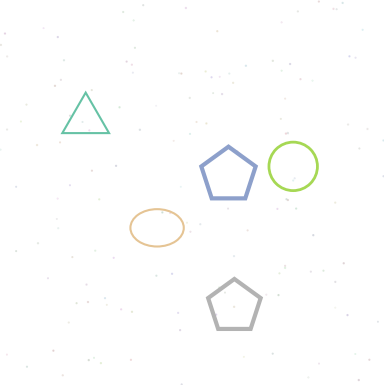[{"shape": "triangle", "thickness": 1.5, "radius": 0.35, "center": [0.223, 0.689]}, {"shape": "pentagon", "thickness": 3, "radius": 0.37, "center": [0.593, 0.545]}, {"shape": "circle", "thickness": 2, "radius": 0.31, "center": [0.762, 0.568]}, {"shape": "oval", "thickness": 1.5, "radius": 0.35, "center": [0.408, 0.408]}, {"shape": "pentagon", "thickness": 3, "radius": 0.36, "center": [0.609, 0.204]}]